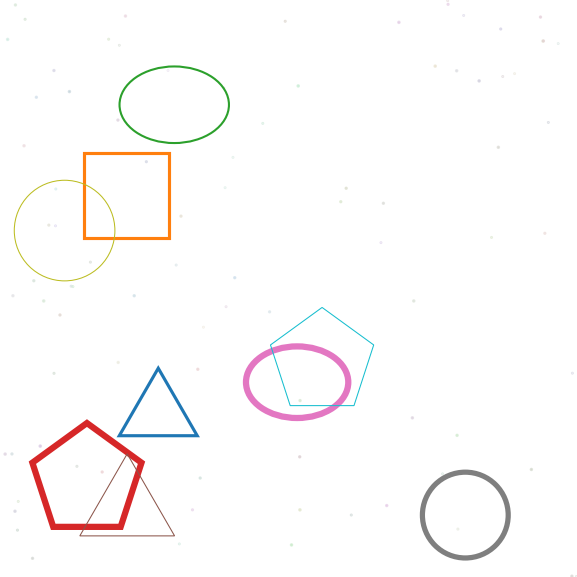[{"shape": "triangle", "thickness": 1.5, "radius": 0.39, "center": [0.274, 0.284]}, {"shape": "square", "thickness": 1.5, "radius": 0.37, "center": [0.219, 0.66]}, {"shape": "oval", "thickness": 1, "radius": 0.47, "center": [0.302, 0.818]}, {"shape": "pentagon", "thickness": 3, "radius": 0.5, "center": [0.151, 0.167]}, {"shape": "triangle", "thickness": 0.5, "radius": 0.47, "center": [0.22, 0.119]}, {"shape": "oval", "thickness": 3, "radius": 0.44, "center": [0.515, 0.337]}, {"shape": "circle", "thickness": 2.5, "radius": 0.37, "center": [0.806, 0.107]}, {"shape": "circle", "thickness": 0.5, "radius": 0.44, "center": [0.112, 0.6]}, {"shape": "pentagon", "thickness": 0.5, "radius": 0.47, "center": [0.558, 0.373]}]